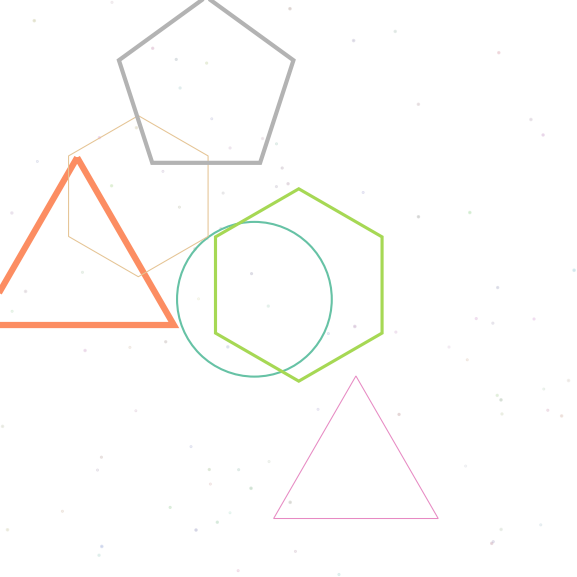[{"shape": "circle", "thickness": 1, "radius": 0.67, "center": [0.441, 0.481]}, {"shape": "triangle", "thickness": 3, "radius": 0.97, "center": [0.134, 0.533]}, {"shape": "triangle", "thickness": 0.5, "radius": 0.82, "center": [0.616, 0.184]}, {"shape": "hexagon", "thickness": 1.5, "radius": 0.83, "center": [0.517, 0.506]}, {"shape": "hexagon", "thickness": 0.5, "radius": 0.7, "center": [0.24, 0.659]}, {"shape": "pentagon", "thickness": 2, "radius": 0.79, "center": [0.357, 0.846]}]